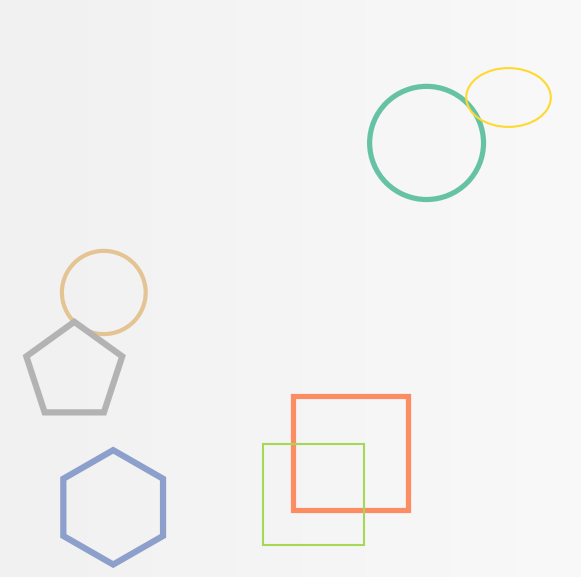[{"shape": "circle", "thickness": 2.5, "radius": 0.49, "center": [0.734, 0.752]}, {"shape": "square", "thickness": 2.5, "radius": 0.49, "center": [0.603, 0.214]}, {"shape": "hexagon", "thickness": 3, "radius": 0.5, "center": [0.195, 0.121]}, {"shape": "square", "thickness": 1, "radius": 0.44, "center": [0.539, 0.144]}, {"shape": "oval", "thickness": 1, "radius": 0.36, "center": [0.875, 0.83]}, {"shape": "circle", "thickness": 2, "radius": 0.36, "center": [0.179, 0.493]}, {"shape": "pentagon", "thickness": 3, "radius": 0.43, "center": [0.128, 0.355]}]